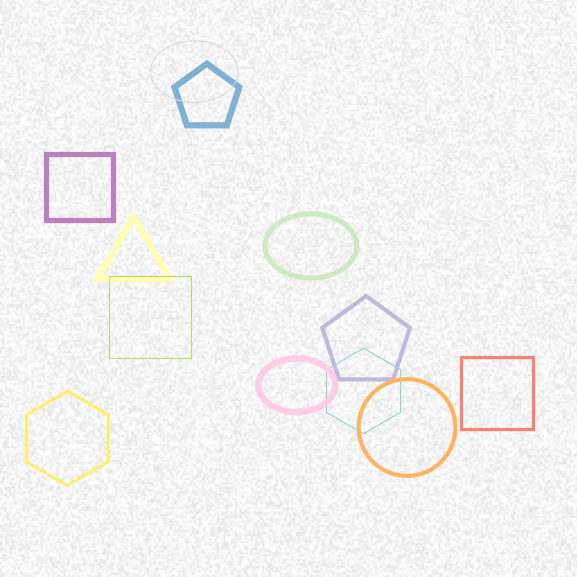[{"shape": "hexagon", "thickness": 0.5, "radius": 0.37, "center": [0.63, 0.322]}, {"shape": "triangle", "thickness": 3, "radius": 0.36, "center": [0.231, 0.552]}, {"shape": "pentagon", "thickness": 2, "radius": 0.4, "center": [0.634, 0.407]}, {"shape": "square", "thickness": 1.5, "radius": 0.31, "center": [0.86, 0.319]}, {"shape": "pentagon", "thickness": 3, "radius": 0.29, "center": [0.358, 0.83]}, {"shape": "circle", "thickness": 2, "radius": 0.42, "center": [0.705, 0.259]}, {"shape": "square", "thickness": 0.5, "radius": 0.35, "center": [0.26, 0.451]}, {"shape": "oval", "thickness": 3, "radius": 0.33, "center": [0.514, 0.332]}, {"shape": "oval", "thickness": 0.5, "radius": 0.38, "center": [0.336, 0.875]}, {"shape": "square", "thickness": 2.5, "radius": 0.29, "center": [0.137, 0.675]}, {"shape": "oval", "thickness": 2.5, "radius": 0.4, "center": [0.538, 0.573]}, {"shape": "hexagon", "thickness": 1.5, "radius": 0.41, "center": [0.117, 0.24]}]